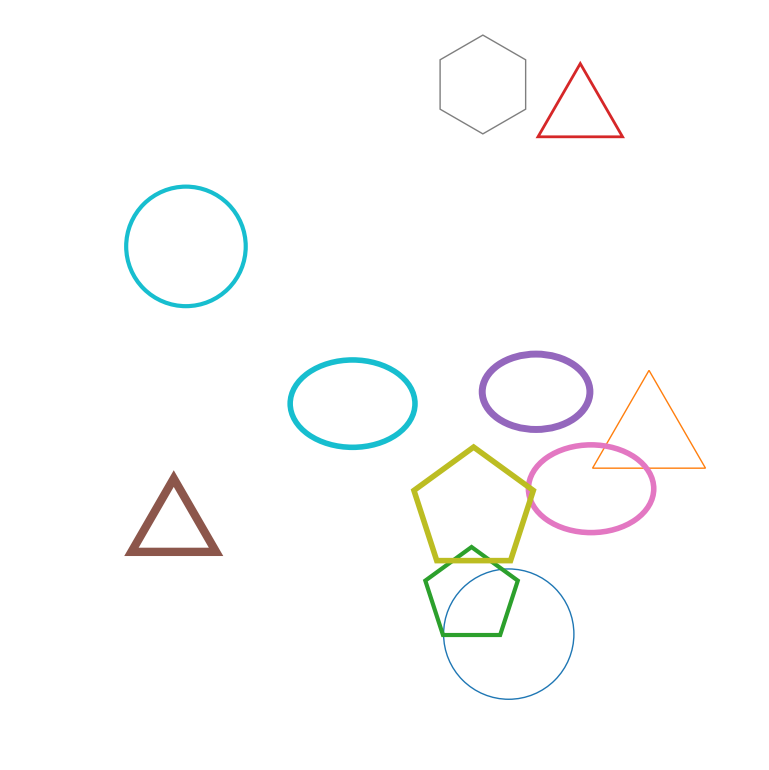[{"shape": "circle", "thickness": 0.5, "radius": 0.42, "center": [0.661, 0.176]}, {"shape": "triangle", "thickness": 0.5, "radius": 0.42, "center": [0.843, 0.434]}, {"shape": "pentagon", "thickness": 1.5, "radius": 0.32, "center": [0.612, 0.226]}, {"shape": "triangle", "thickness": 1, "radius": 0.32, "center": [0.754, 0.854]}, {"shape": "oval", "thickness": 2.5, "radius": 0.35, "center": [0.696, 0.491]}, {"shape": "triangle", "thickness": 3, "radius": 0.32, "center": [0.226, 0.315]}, {"shape": "oval", "thickness": 2, "radius": 0.41, "center": [0.768, 0.365]}, {"shape": "hexagon", "thickness": 0.5, "radius": 0.32, "center": [0.627, 0.89]}, {"shape": "pentagon", "thickness": 2, "radius": 0.41, "center": [0.615, 0.338]}, {"shape": "circle", "thickness": 1.5, "radius": 0.39, "center": [0.241, 0.68]}, {"shape": "oval", "thickness": 2, "radius": 0.41, "center": [0.458, 0.476]}]